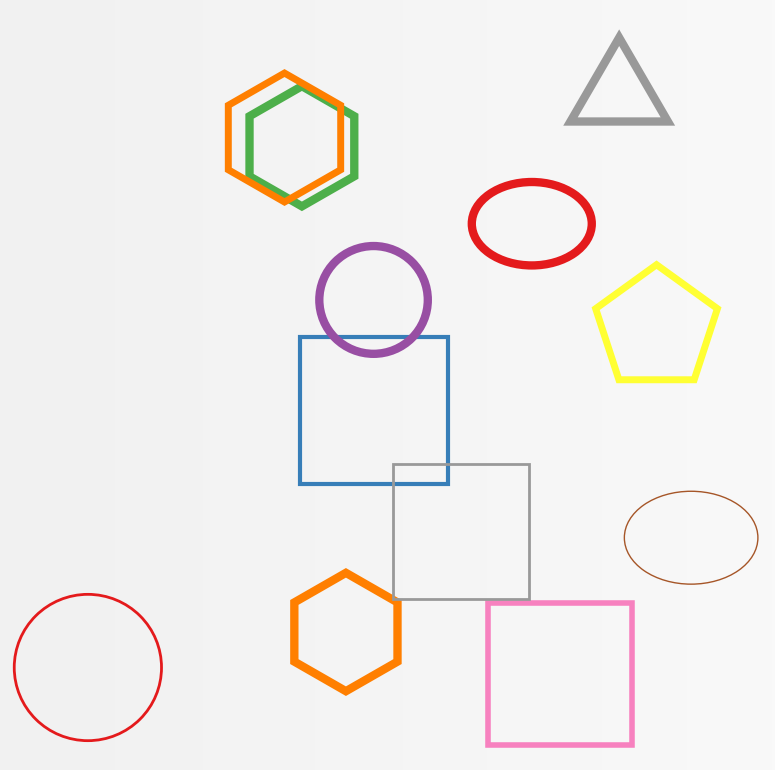[{"shape": "circle", "thickness": 1, "radius": 0.48, "center": [0.113, 0.133]}, {"shape": "oval", "thickness": 3, "radius": 0.39, "center": [0.686, 0.709]}, {"shape": "square", "thickness": 1.5, "radius": 0.48, "center": [0.482, 0.467]}, {"shape": "hexagon", "thickness": 3, "radius": 0.39, "center": [0.39, 0.81]}, {"shape": "circle", "thickness": 3, "radius": 0.35, "center": [0.482, 0.61]}, {"shape": "hexagon", "thickness": 3, "radius": 0.38, "center": [0.446, 0.179]}, {"shape": "hexagon", "thickness": 2.5, "radius": 0.42, "center": [0.367, 0.821]}, {"shape": "pentagon", "thickness": 2.5, "radius": 0.41, "center": [0.847, 0.574]}, {"shape": "oval", "thickness": 0.5, "radius": 0.43, "center": [0.892, 0.302]}, {"shape": "square", "thickness": 2, "radius": 0.46, "center": [0.723, 0.124]}, {"shape": "square", "thickness": 1, "radius": 0.44, "center": [0.595, 0.31]}, {"shape": "triangle", "thickness": 3, "radius": 0.36, "center": [0.799, 0.878]}]